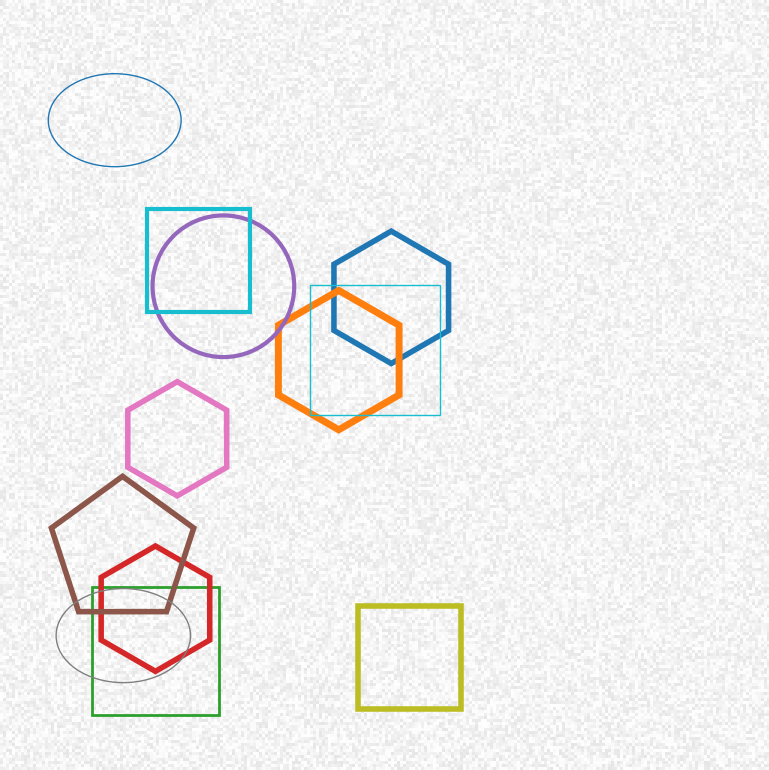[{"shape": "hexagon", "thickness": 2, "radius": 0.43, "center": [0.508, 0.614]}, {"shape": "oval", "thickness": 0.5, "radius": 0.43, "center": [0.149, 0.844]}, {"shape": "hexagon", "thickness": 2.5, "radius": 0.45, "center": [0.44, 0.532]}, {"shape": "square", "thickness": 1, "radius": 0.42, "center": [0.202, 0.154]}, {"shape": "hexagon", "thickness": 2, "radius": 0.41, "center": [0.202, 0.21]}, {"shape": "circle", "thickness": 1.5, "radius": 0.46, "center": [0.29, 0.628]}, {"shape": "pentagon", "thickness": 2, "radius": 0.49, "center": [0.159, 0.284]}, {"shape": "hexagon", "thickness": 2, "radius": 0.37, "center": [0.23, 0.43]}, {"shape": "oval", "thickness": 0.5, "radius": 0.44, "center": [0.16, 0.175]}, {"shape": "square", "thickness": 2, "radius": 0.34, "center": [0.532, 0.146]}, {"shape": "square", "thickness": 1.5, "radius": 0.33, "center": [0.258, 0.662]}, {"shape": "square", "thickness": 0.5, "radius": 0.42, "center": [0.487, 0.545]}]